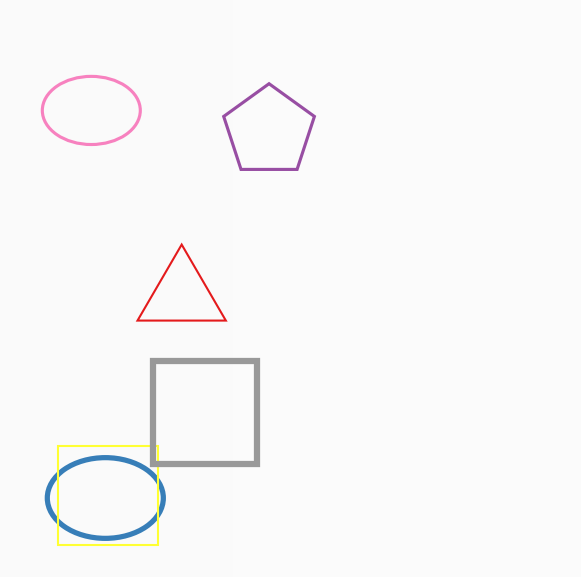[{"shape": "triangle", "thickness": 1, "radius": 0.44, "center": [0.313, 0.488]}, {"shape": "oval", "thickness": 2.5, "radius": 0.5, "center": [0.181, 0.137]}, {"shape": "pentagon", "thickness": 1.5, "radius": 0.41, "center": [0.463, 0.772]}, {"shape": "square", "thickness": 1, "radius": 0.43, "center": [0.186, 0.141]}, {"shape": "oval", "thickness": 1.5, "radius": 0.42, "center": [0.157, 0.808]}, {"shape": "square", "thickness": 3, "radius": 0.45, "center": [0.353, 0.285]}]